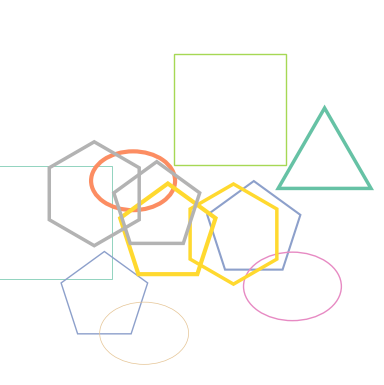[{"shape": "square", "thickness": 0.5, "radius": 0.74, "center": [0.143, 0.422]}, {"shape": "triangle", "thickness": 2.5, "radius": 0.7, "center": [0.843, 0.58]}, {"shape": "oval", "thickness": 3, "radius": 0.55, "center": [0.346, 0.531]}, {"shape": "pentagon", "thickness": 1.5, "radius": 0.64, "center": [0.659, 0.403]}, {"shape": "pentagon", "thickness": 1, "radius": 0.59, "center": [0.271, 0.229]}, {"shape": "oval", "thickness": 1, "radius": 0.64, "center": [0.76, 0.256]}, {"shape": "square", "thickness": 1, "radius": 0.73, "center": [0.598, 0.715]}, {"shape": "pentagon", "thickness": 3, "radius": 0.65, "center": [0.436, 0.393]}, {"shape": "hexagon", "thickness": 2.5, "radius": 0.65, "center": [0.606, 0.392]}, {"shape": "oval", "thickness": 0.5, "radius": 0.58, "center": [0.374, 0.134]}, {"shape": "pentagon", "thickness": 2.5, "radius": 0.59, "center": [0.407, 0.463]}, {"shape": "hexagon", "thickness": 2.5, "radius": 0.67, "center": [0.245, 0.497]}]